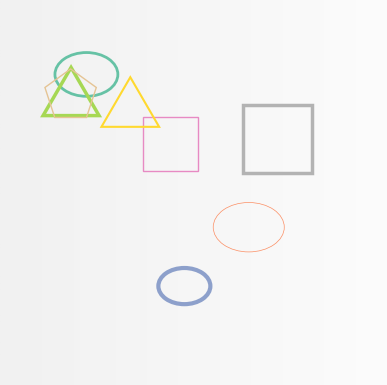[{"shape": "oval", "thickness": 2, "radius": 0.41, "center": [0.223, 0.807]}, {"shape": "oval", "thickness": 0.5, "radius": 0.46, "center": [0.642, 0.41]}, {"shape": "oval", "thickness": 3, "radius": 0.34, "center": [0.476, 0.257]}, {"shape": "square", "thickness": 1, "radius": 0.35, "center": [0.439, 0.627]}, {"shape": "triangle", "thickness": 2.5, "radius": 0.42, "center": [0.183, 0.741]}, {"shape": "triangle", "thickness": 1.5, "radius": 0.43, "center": [0.336, 0.714]}, {"shape": "pentagon", "thickness": 1, "radius": 0.35, "center": [0.182, 0.751]}, {"shape": "square", "thickness": 2.5, "radius": 0.45, "center": [0.715, 0.639]}]